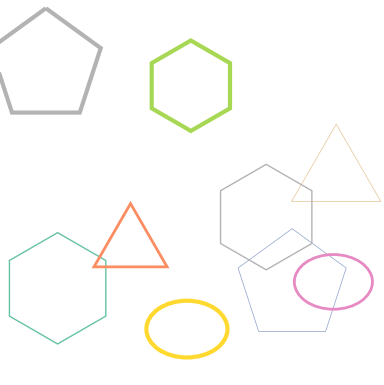[{"shape": "hexagon", "thickness": 1, "radius": 0.72, "center": [0.15, 0.251]}, {"shape": "triangle", "thickness": 2, "radius": 0.55, "center": [0.339, 0.362]}, {"shape": "pentagon", "thickness": 0.5, "radius": 0.74, "center": [0.759, 0.258]}, {"shape": "oval", "thickness": 2, "radius": 0.51, "center": [0.866, 0.268]}, {"shape": "hexagon", "thickness": 3, "radius": 0.59, "center": [0.496, 0.777]}, {"shape": "oval", "thickness": 3, "radius": 0.53, "center": [0.486, 0.145]}, {"shape": "triangle", "thickness": 0.5, "radius": 0.67, "center": [0.873, 0.543]}, {"shape": "hexagon", "thickness": 1, "radius": 0.68, "center": [0.691, 0.436]}, {"shape": "pentagon", "thickness": 3, "radius": 0.75, "center": [0.119, 0.829]}]